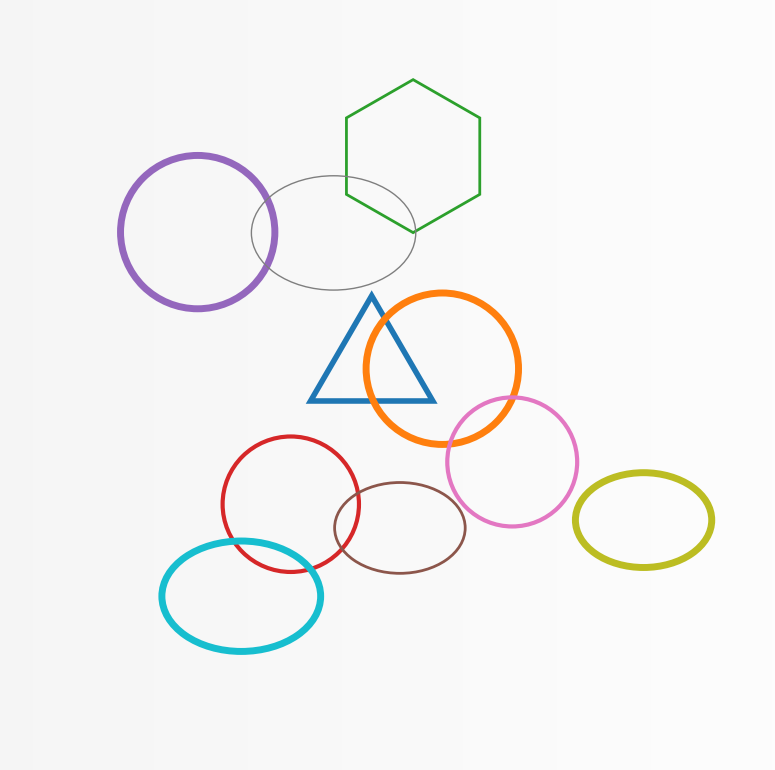[{"shape": "triangle", "thickness": 2, "radius": 0.46, "center": [0.48, 0.525]}, {"shape": "circle", "thickness": 2.5, "radius": 0.49, "center": [0.571, 0.521]}, {"shape": "hexagon", "thickness": 1, "radius": 0.5, "center": [0.533, 0.797]}, {"shape": "circle", "thickness": 1.5, "radius": 0.44, "center": [0.375, 0.345]}, {"shape": "circle", "thickness": 2.5, "radius": 0.5, "center": [0.255, 0.699]}, {"shape": "oval", "thickness": 1, "radius": 0.42, "center": [0.516, 0.314]}, {"shape": "circle", "thickness": 1.5, "radius": 0.42, "center": [0.661, 0.4]}, {"shape": "oval", "thickness": 0.5, "radius": 0.53, "center": [0.43, 0.698]}, {"shape": "oval", "thickness": 2.5, "radius": 0.44, "center": [0.83, 0.325]}, {"shape": "oval", "thickness": 2.5, "radius": 0.51, "center": [0.311, 0.226]}]